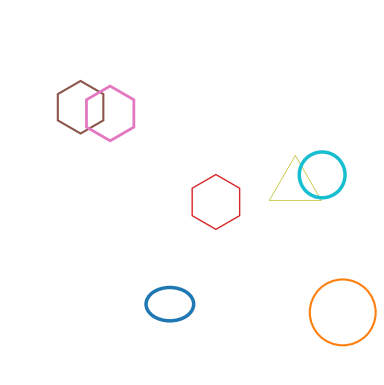[{"shape": "oval", "thickness": 2.5, "radius": 0.31, "center": [0.441, 0.21]}, {"shape": "circle", "thickness": 1.5, "radius": 0.43, "center": [0.89, 0.189]}, {"shape": "hexagon", "thickness": 1, "radius": 0.36, "center": [0.561, 0.475]}, {"shape": "hexagon", "thickness": 1.5, "radius": 0.34, "center": [0.209, 0.721]}, {"shape": "hexagon", "thickness": 2, "radius": 0.36, "center": [0.286, 0.705]}, {"shape": "triangle", "thickness": 0.5, "radius": 0.39, "center": [0.767, 0.518]}, {"shape": "circle", "thickness": 2.5, "radius": 0.3, "center": [0.837, 0.546]}]